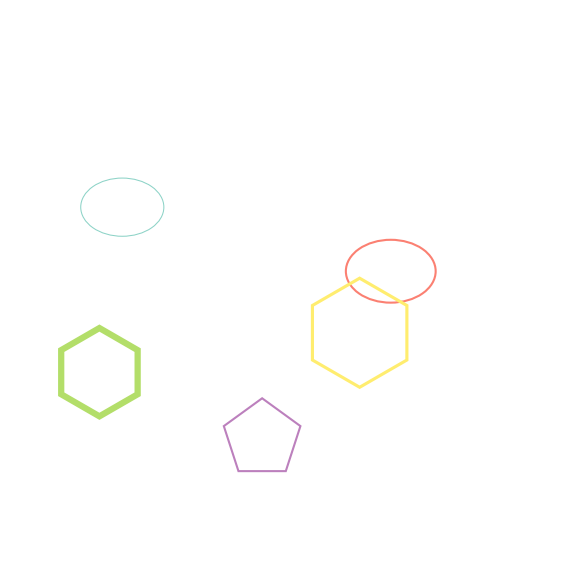[{"shape": "oval", "thickness": 0.5, "radius": 0.36, "center": [0.212, 0.64]}, {"shape": "oval", "thickness": 1, "radius": 0.39, "center": [0.677, 0.529]}, {"shape": "hexagon", "thickness": 3, "radius": 0.38, "center": [0.172, 0.355]}, {"shape": "pentagon", "thickness": 1, "radius": 0.35, "center": [0.454, 0.24]}, {"shape": "hexagon", "thickness": 1.5, "radius": 0.47, "center": [0.623, 0.423]}]